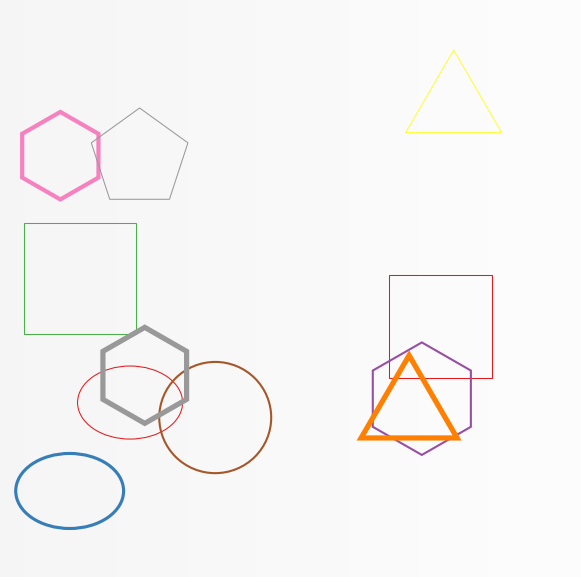[{"shape": "oval", "thickness": 0.5, "radius": 0.45, "center": [0.224, 0.302]}, {"shape": "square", "thickness": 0.5, "radius": 0.44, "center": [0.758, 0.434]}, {"shape": "oval", "thickness": 1.5, "radius": 0.46, "center": [0.12, 0.149]}, {"shape": "square", "thickness": 0.5, "radius": 0.48, "center": [0.137, 0.517]}, {"shape": "hexagon", "thickness": 1, "radius": 0.49, "center": [0.726, 0.309]}, {"shape": "triangle", "thickness": 2.5, "radius": 0.48, "center": [0.704, 0.288]}, {"shape": "triangle", "thickness": 0.5, "radius": 0.48, "center": [0.781, 0.817]}, {"shape": "circle", "thickness": 1, "radius": 0.48, "center": [0.37, 0.276]}, {"shape": "hexagon", "thickness": 2, "radius": 0.38, "center": [0.104, 0.73]}, {"shape": "pentagon", "thickness": 0.5, "radius": 0.44, "center": [0.24, 0.725]}, {"shape": "hexagon", "thickness": 2.5, "radius": 0.42, "center": [0.249, 0.349]}]